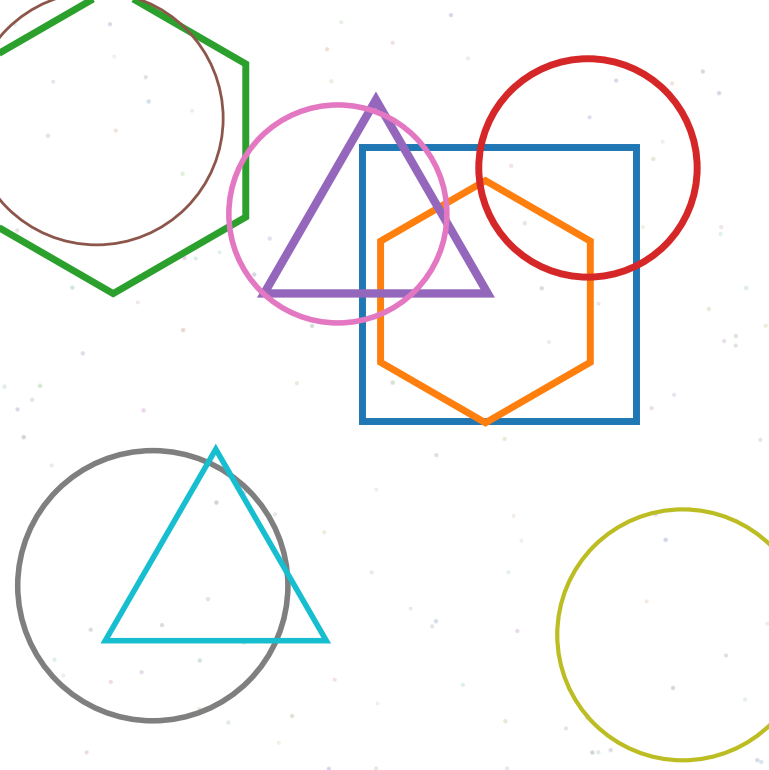[{"shape": "square", "thickness": 2.5, "radius": 0.89, "center": [0.648, 0.631]}, {"shape": "hexagon", "thickness": 2.5, "radius": 0.79, "center": [0.63, 0.608]}, {"shape": "hexagon", "thickness": 2.5, "radius": 0.99, "center": [0.147, 0.818]}, {"shape": "circle", "thickness": 2.5, "radius": 0.71, "center": [0.764, 0.782]}, {"shape": "triangle", "thickness": 3, "radius": 0.84, "center": [0.488, 0.703]}, {"shape": "circle", "thickness": 1, "radius": 0.82, "center": [0.126, 0.846]}, {"shape": "circle", "thickness": 2, "radius": 0.71, "center": [0.439, 0.722]}, {"shape": "circle", "thickness": 2, "radius": 0.88, "center": [0.198, 0.239]}, {"shape": "circle", "thickness": 1.5, "radius": 0.81, "center": [0.887, 0.176]}, {"shape": "triangle", "thickness": 2, "radius": 0.83, "center": [0.28, 0.251]}]